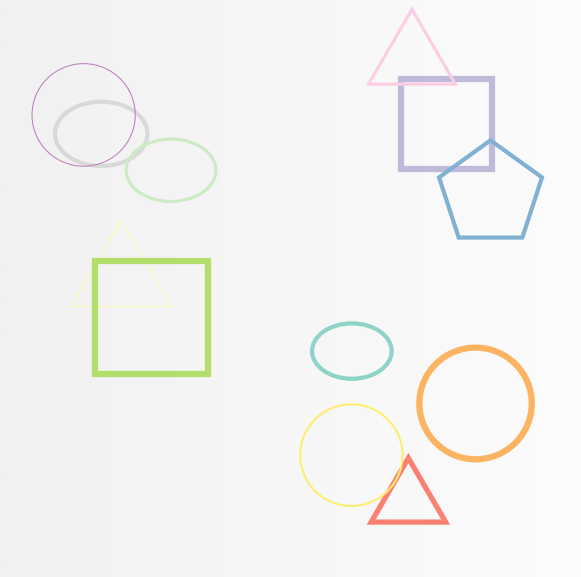[{"shape": "oval", "thickness": 2, "radius": 0.34, "center": [0.605, 0.391]}, {"shape": "triangle", "thickness": 0.5, "radius": 0.5, "center": [0.209, 0.519]}, {"shape": "square", "thickness": 3, "radius": 0.39, "center": [0.768, 0.784]}, {"shape": "triangle", "thickness": 2.5, "radius": 0.37, "center": [0.703, 0.132]}, {"shape": "pentagon", "thickness": 2, "radius": 0.47, "center": [0.844, 0.663]}, {"shape": "circle", "thickness": 3, "radius": 0.48, "center": [0.818, 0.301]}, {"shape": "square", "thickness": 3, "radius": 0.49, "center": [0.261, 0.449]}, {"shape": "triangle", "thickness": 1.5, "radius": 0.43, "center": [0.709, 0.897]}, {"shape": "oval", "thickness": 2, "radius": 0.4, "center": [0.174, 0.767]}, {"shape": "circle", "thickness": 0.5, "radius": 0.44, "center": [0.144, 0.8]}, {"shape": "oval", "thickness": 1.5, "radius": 0.39, "center": [0.294, 0.704]}, {"shape": "circle", "thickness": 1, "radius": 0.44, "center": [0.605, 0.211]}]